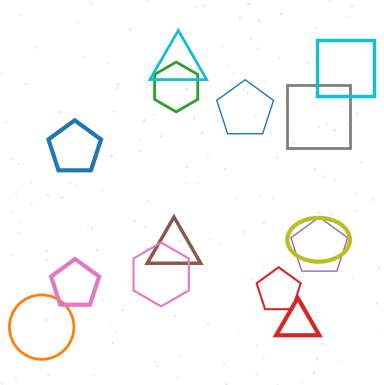[{"shape": "pentagon", "thickness": 1, "radius": 0.39, "center": [0.637, 0.715]}, {"shape": "pentagon", "thickness": 3, "radius": 0.36, "center": [0.194, 0.616]}, {"shape": "circle", "thickness": 2, "radius": 0.42, "center": [0.108, 0.15]}, {"shape": "hexagon", "thickness": 2, "radius": 0.32, "center": [0.458, 0.774]}, {"shape": "triangle", "thickness": 3, "radius": 0.32, "center": [0.773, 0.162]}, {"shape": "pentagon", "thickness": 1.5, "radius": 0.3, "center": [0.724, 0.246]}, {"shape": "pentagon", "thickness": 1, "radius": 0.39, "center": [0.829, 0.359]}, {"shape": "triangle", "thickness": 2.5, "radius": 0.4, "center": [0.452, 0.356]}, {"shape": "pentagon", "thickness": 3, "radius": 0.33, "center": [0.195, 0.262]}, {"shape": "hexagon", "thickness": 1.5, "radius": 0.41, "center": [0.419, 0.287]}, {"shape": "square", "thickness": 2, "radius": 0.41, "center": [0.828, 0.697]}, {"shape": "oval", "thickness": 3, "radius": 0.41, "center": [0.828, 0.377]}, {"shape": "square", "thickness": 2.5, "radius": 0.37, "center": [0.897, 0.824]}, {"shape": "triangle", "thickness": 2, "radius": 0.43, "center": [0.463, 0.836]}]